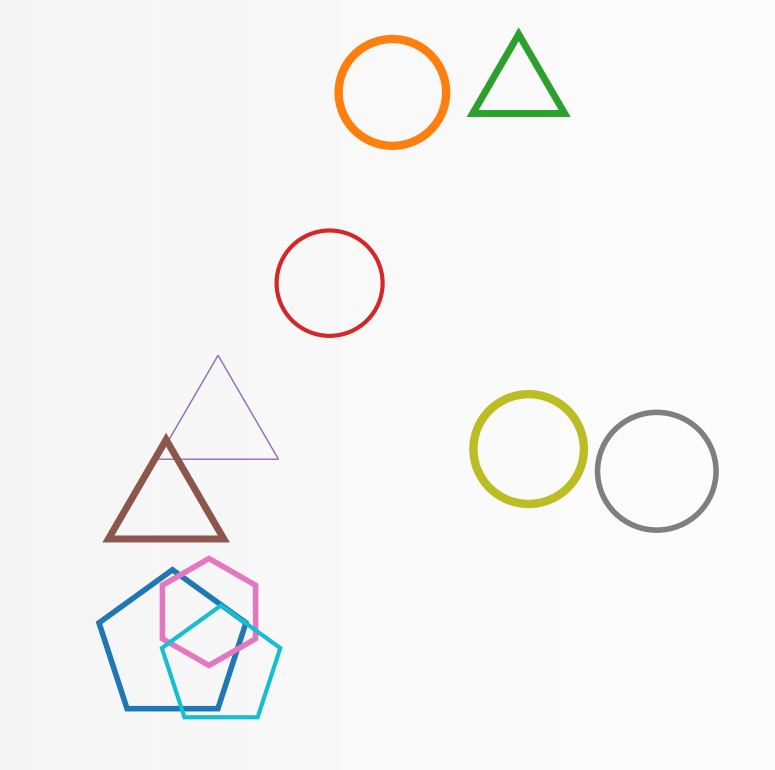[{"shape": "pentagon", "thickness": 2, "radius": 0.5, "center": [0.223, 0.16]}, {"shape": "circle", "thickness": 3, "radius": 0.35, "center": [0.506, 0.88]}, {"shape": "triangle", "thickness": 2.5, "radius": 0.34, "center": [0.669, 0.887]}, {"shape": "circle", "thickness": 1.5, "radius": 0.34, "center": [0.425, 0.632]}, {"shape": "triangle", "thickness": 0.5, "radius": 0.45, "center": [0.281, 0.449]}, {"shape": "triangle", "thickness": 2.5, "radius": 0.43, "center": [0.214, 0.343]}, {"shape": "hexagon", "thickness": 2, "radius": 0.35, "center": [0.27, 0.205]}, {"shape": "circle", "thickness": 2, "radius": 0.38, "center": [0.847, 0.388]}, {"shape": "circle", "thickness": 3, "radius": 0.36, "center": [0.682, 0.417]}, {"shape": "pentagon", "thickness": 1.5, "radius": 0.4, "center": [0.285, 0.133]}]